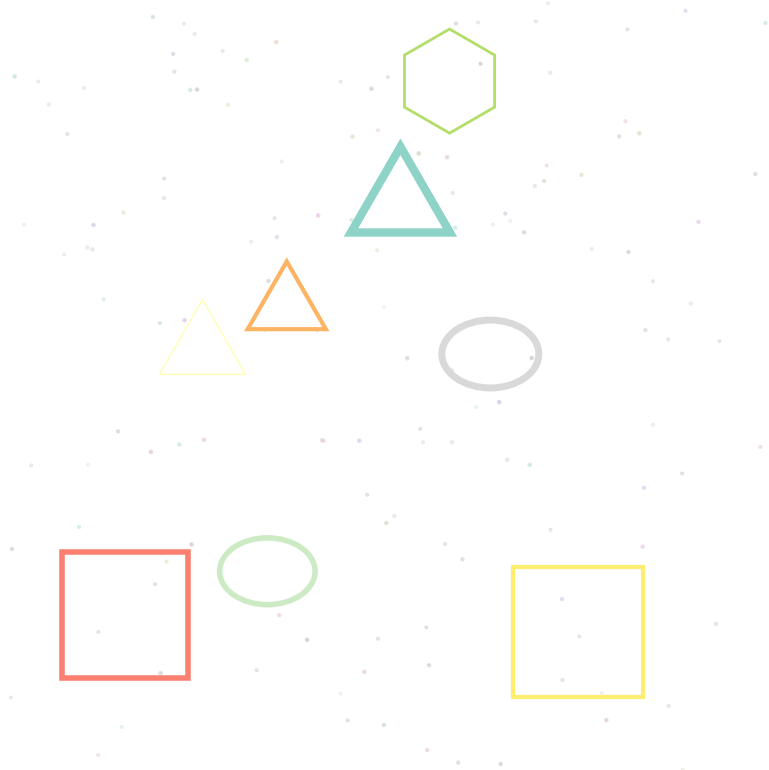[{"shape": "triangle", "thickness": 3, "radius": 0.37, "center": [0.52, 0.735]}, {"shape": "triangle", "thickness": 0.5, "radius": 0.32, "center": [0.263, 0.546]}, {"shape": "square", "thickness": 2, "radius": 0.41, "center": [0.162, 0.202]}, {"shape": "triangle", "thickness": 1.5, "radius": 0.29, "center": [0.372, 0.602]}, {"shape": "hexagon", "thickness": 1, "radius": 0.34, "center": [0.584, 0.895]}, {"shape": "oval", "thickness": 2.5, "radius": 0.31, "center": [0.637, 0.54]}, {"shape": "oval", "thickness": 2, "radius": 0.31, "center": [0.347, 0.258]}, {"shape": "square", "thickness": 1.5, "radius": 0.42, "center": [0.75, 0.18]}]